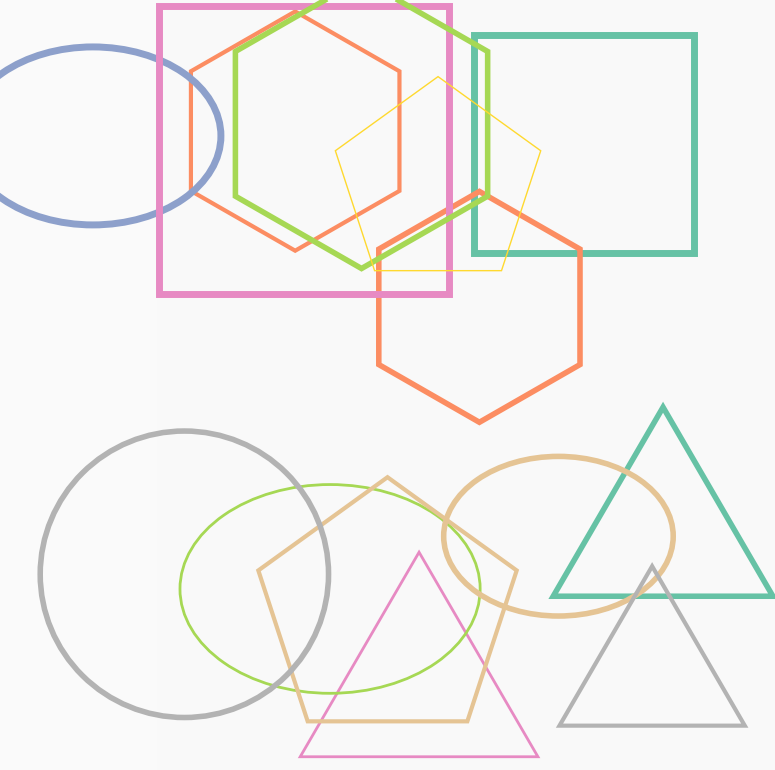[{"shape": "square", "thickness": 2.5, "radius": 0.71, "center": [0.753, 0.813]}, {"shape": "triangle", "thickness": 2, "radius": 0.82, "center": [0.856, 0.307]}, {"shape": "hexagon", "thickness": 2, "radius": 0.75, "center": [0.619, 0.601]}, {"shape": "hexagon", "thickness": 1.5, "radius": 0.78, "center": [0.381, 0.83]}, {"shape": "oval", "thickness": 2.5, "radius": 0.83, "center": [0.12, 0.823]}, {"shape": "triangle", "thickness": 1, "radius": 0.89, "center": [0.541, 0.106]}, {"shape": "square", "thickness": 2.5, "radius": 0.93, "center": [0.392, 0.805]}, {"shape": "hexagon", "thickness": 2, "radius": 0.94, "center": [0.466, 0.839]}, {"shape": "oval", "thickness": 1, "radius": 0.97, "center": [0.426, 0.235]}, {"shape": "pentagon", "thickness": 0.5, "radius": 0.7, "center": [0.565, 0.761]}, {"shape": "pentagon", "thickness": 1.5, "radius": 0.88, "center": [0.5, 0.205]}, {"shape": "oval", "thickness": 2, "radius": 0.74, "center": [0.721, 0.304]}, {"shape": "circle", "thickness": 2, "radius": 0.93, "center": [0.238, 0.254]}, {"shape": "triangle", "thickness": 1.5, "radius": 0.69, "center": [0.841, 0.127]}]